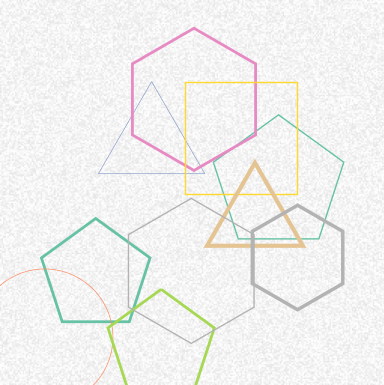[{"shape": "pentagon", "thickness": 2, "radius": 0.74, "center": [0.249, 0.284]}, {"shape": "pentagon", "thickness": 1, "radius": 0.89, "center": [0.724, 0.524]}, {"shape": "circle", "thickness": 0.5, "radius": 0.89, "center": [0.116, 0.124]}, {"shape": "triangle", "thickness": 0.5, "radius": 0.8, "center": [0.394, 0.629]}, {"shape": "hexagon", "thickness": 2, "radius": 0.92, "center": [0.504, 0.742]}, {"shape": "pentagon", "thickness": 2, "radius": 0.73, "center": [0.419, 0.103]}, {"shape": "square", "thickness": 1, "radius": 0.73, "center": [0.626, 0.641]}, {"shape": "triangle", "thickness": 3, "radius": 0.72, "center": [0.662, 0.434]}, {"shape": "hexagon", "thickness": 1, "radius": 0.94, "center": [0.497, 0.296]}, {"shape": "hexagon", "thickness": 2.5, "radius": 0.68, "center": [0.773, 0.331]}]